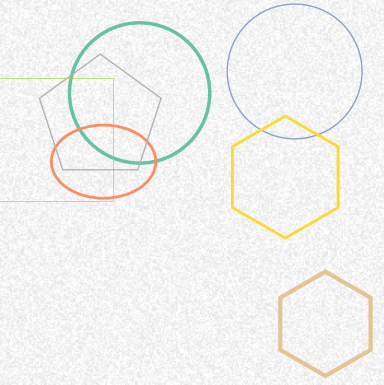[{"shape": "circle", "thickness": 2.5, "radius": 0.91, "center": [0.363, 0.759]}, {"shape": "oval", "thickness": 2, "radius": 0.68, "center": [0.269, 0.58]}, {"shape": "circle", "thickness": 1, "radius": 0.88, "center": [0.765, 0.814]}, {"shape": "square", "thickness": 0.5, "radius": 0.8, "center": [0.134, 0.638]}, {"shape": "hexagon", "thickness": 2, "radius": 0.79, "center": [0.741, 0.54]}, {"shape": "hexagon", "thickness": 3, "radius": 0.68, "center": [0.845, 0.159]}, {"shape": "pentagon", "thickness": 1, "radius": 0.83, "center": [0.26, 0.693]}]